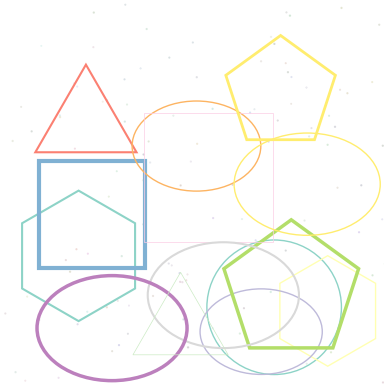[{"shape": "hexagon", "thickness": 1.5, "radius": 0.85, "center": [0.204, 0.335]}, {"shape": "circle", "thickness": 1, "radius": 0.87, "center": [0.712, 0.202]}, {"shape": "hexagon", "thickness": 1, "radius": 0.72, "center": [0.851, 0.192]}, {"shape": "oval", "thickness": 1, "radius": 0.79, "center": [0.678, 0.139]}, {"shape": "triangle", "thickness": 1.5, "radius": 0.76, "center": [0.223, 0.68]}, {"shape": "square", "thickness": 3, "radius": 0.69, "center": [0.239, 0.443]}, {"shape": "oval", "thickness": 1, "radius": 0.84, "center": [0.51, 0.621]}, {"shape": "pentagon", "thickness": 2.5, "radius": 0.92, "center": [0.756, 0.245]}, {"shape": "square", "thickness": 0.5, "radius": 0.84, "center": [0.541, 0.539]}, {"shape": "oval", "thickness": 1.5, "radius": 0.98, "center": [0.58, 0.233]}, {"shape": "oval", "thickness": 2.5, "radius": 0.97, "center": [0.291, 0.148]}, {"shape": "triangle", "thickness": 0.5, "radius": 0.71, "center": [0.469, 0.15]}, {"shape": "oval", "thickness": 1, "radius": 0.95, "center": [0.798, 0.522]}, {"shape": "pentagon", "thickness": 2, "radius": 0.75, "center": [0.729, 0.758]}]